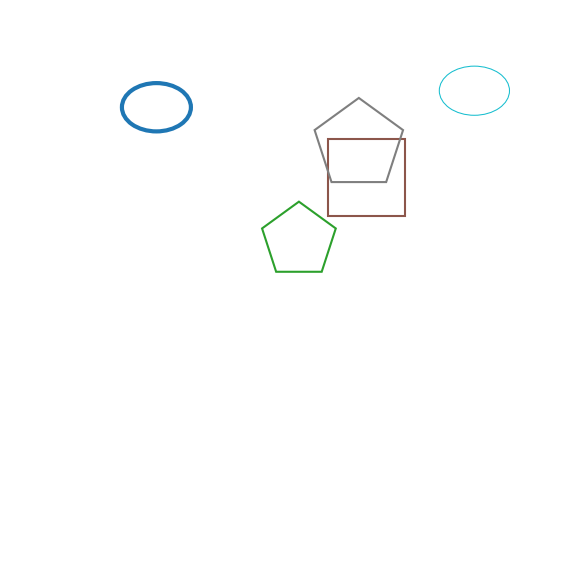[{"shape": "oval", "thickness": 2, "radius": 0.3, "center": [0.271, 0.813]}, {"shape": "pentagon", "thickness": 1, "radius": 0.34, "center": [0.518, 0.583]}, {"shape": "square", "thickness": 1, "radius": 0.33, "center": [0.635, 0.692]}, {"shape": "pentagon", "thickness": 1, "radius": 0.4, "center": [0.621, 0.749]}, {"shape": "oval", "thickness": 0.5, "radius": 0.3, "center": [0.821, 0.842]}]